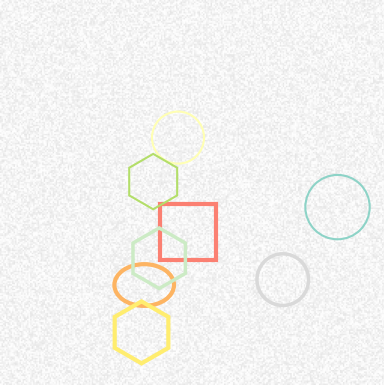[{"shape": "circle", "thickness": 1.5, "radius": 0.42, "center": [0.877, 0.462]}, {"shape": "circle", "thickness": 1.5, "radius": 0.34, "center": [0.462, 0.643]}, {"shape": "square", "thickness": 3, "radius": 0.36, "center": [0.488, 0.397]}, {"shape": "oval", "thickness": 3, "radius": 0.39, "center": [0.375, 0.26]}, {"shape": "hexagon", "thickness": 1.5, "radius": 0.36, "center": [0.398, 0.528]}, {"shape": "circle", "thickness": 2.5, "radius": 0.34, "center": [0.735, 0.274]}, {"shape": "hexagon", "thickness": 2.5, "radius": 0.39, "center": [0.413, 0.329]}, {"shape": "hexagon", "thickness": 3, "radius": 0.4, "center": [0.368, 0.137]}]